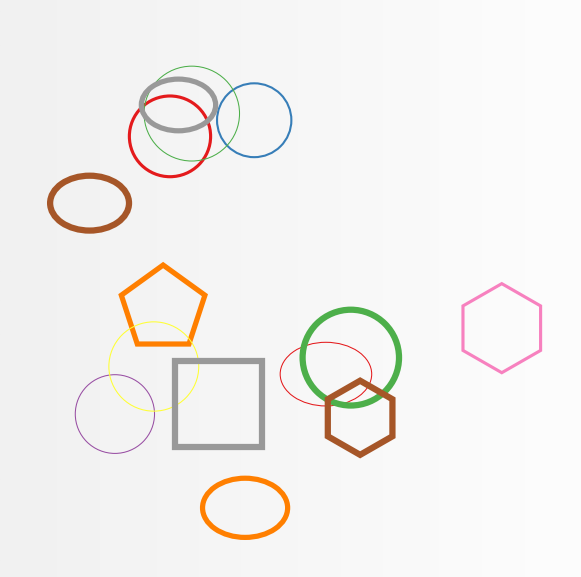[{"shape": "circle", "thickness": 1.5, "radius": 0.35, "center": [0.292, 0.763]}, {"shape": "oval", "thickness": 0.5, "radius": 0.39, "center": [0.561, 0.351]}, {"shape": "circle", "thickness": 1, "radius": 0.32, "center": [0.437, 0.791]}, {"shape": "circle", "thickness": 3, "radius": 0.41, "center": [0.604, 0.38]}, {"shape": "circle", "thickness": 0.5, "radius": 0.41, "center": [0.33, 0.802]}, {"shape": "circle", "thickness": 0.5, "radius": 0.34, "center": [0.198, 0.282]}, {"shape": "oval", "thickness": 2.5, "radius": 0.37, "center": [0.422, 0.12]}, {"shape": "pentagon", "thickness": 2.5, "radius": 0.38, "center": [0.281, 0.465]}, {"shape": "circle", "thickness": 0.5, "radius": 0.39, "center": [0.265, 0.365]}, {"shape": "oval", "thickness": 3, "radius": 0.34, "center": [0.154, 0.647]}, {"shape": "hexagon", "thickness": 3, "radius": 0.32, "center": [0.62, 0.276]}, {"shape": "hexagon", "thickness": 1.5, "radius": 0.39, "center": [0.863, 0.431]}, {"shape": "square", "thickness": 3, "radius": 0.37, "center": [0.376, 0.3]}, {"shape": "oval", "thickness": 2.5, "radius": 0.32, "center": [0.307, 0.817]}]